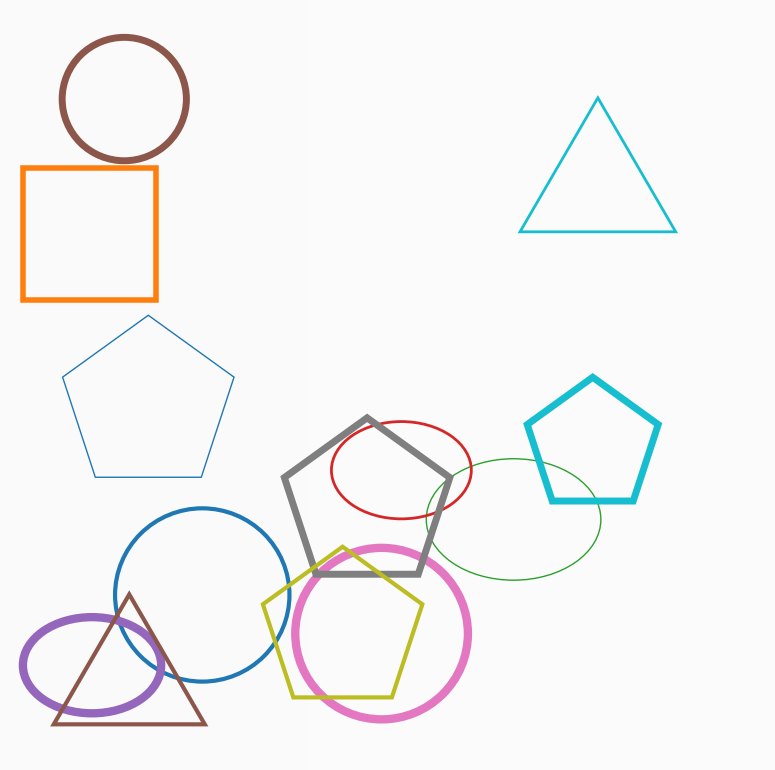[{"shape": "pentagon", "thickness": 0.5, "radius": 0.58, "center": [0.191, 0.474]}, {"shape": "circle", "thickness": 1.5, "radius": 0.56, "center": [0.261, 0.227]}, {"shape": "square", "thickness": 2, "radius": 0.43, "center": [0.115, 0.696]}, {"shape": "oval", "thickness": 0.5, "radius": 0.56, "center": [0.663, 0.325]}, {"shape": "oval", "thickness": 1, "radius": 0.45, "center": [0.518, 0.389]}, {"shape": "oval", "thickness": 3, "radius": 0.45, "center": [0.119, 0.136]}, {"shape": "circle", "thickness": 2.5, "radius": 0.4, "center": [0.16, 0.871]}, {"shape": "triangle", "thickness": 1.5, "radius": 0.56, "center": [0.167, 0.116]}, {"shape": "circle", "thickness": 3, "radius": 0.56, "center": [0.492, 0.177]}, {"shape": "pentagon", "thickness": 2.5, "radius": 0.56, "center": [0.474, 0.345]}, {"shape": "pentagon", "thickness": 1.5, "radius": 0.54, "center": [0.442, 0.182]}, {"shape": "pentagon", "thickness": 2.5, "radius": 0.44, "center": [0.765, 0.421]}, {"shape": "triangle", "thickness": 1, "radius": 0.58, "center": [0.771, 0.757]}]